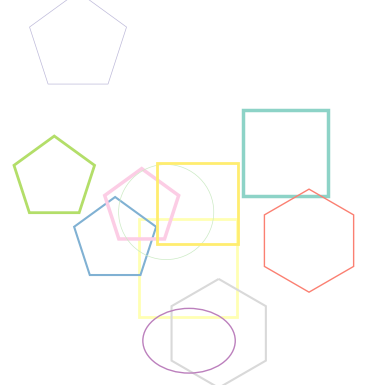[{"shape": "square", "thickness": 2.5, "radius": 0.55, "center": [0.742, 0.603]}, {"shape": "square", "thickness": 2, "radius": 0.64, "center": [0.489, 0.304]}, {"shape": "pentagon", "thickness": 0.5, "radius": 0.66, "center": [0.203, 0.889]}, {"shape": "hexagon", "thickness": 1, "radius": 0.67, "center": [0.803, 0.375]}, {"shape": "pentagon", "thickness": 1.5, "radius": 0.56, "center": [0.299, 0.376]}, {"shape": "pentagon", "thickness": 2, "radius": 0.55, "center": [0.141, 0.537]}, {"shape": "pentagon", "thickness": 2.5, "radius": 0.5, "center": [0.368, 0.461]}, {"shape": "hexagon", "thickness": 1.5, "radius": 0.71, "center": [0.568, 0.134]}, {"shape": "oval", "thickness": 1, "radius": 0.6, "center": [0.491, 0.115]}, {"shape": "circle", "thickness": 0.5, "radius": 0.62, "center": [0.432, 0.449]}, {"shape": "square", "thickness": 2, "radius": 0.53, "center": [0.514, 0.472]}]